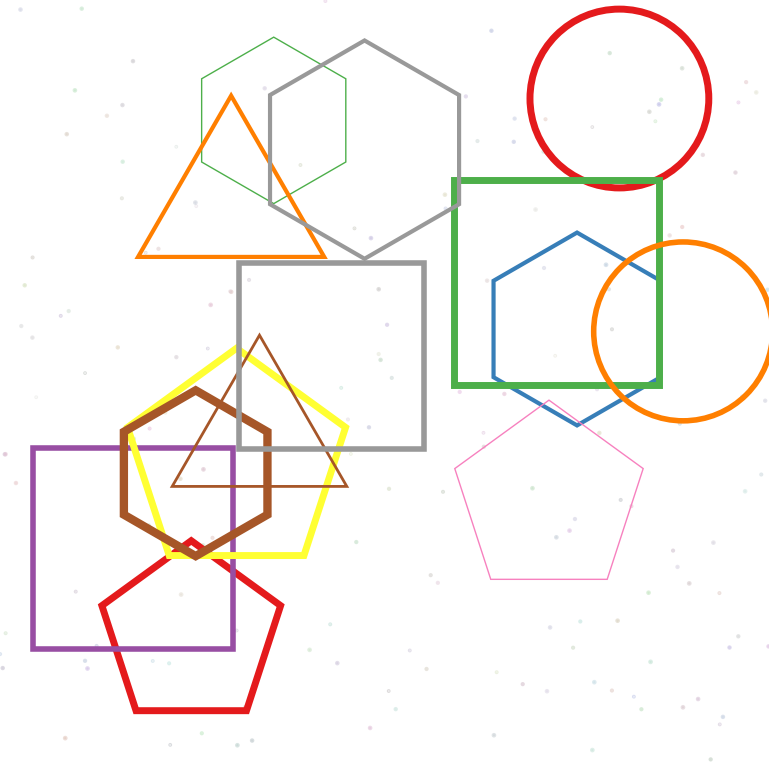[{"shape": "circle", "thickness": 2.5, "radius": 0.58, "center": [0.804, 0.872]}, {"shape": "pentagon", "thickness": 2.5, "radius": 0.61, "center": [0.248, 0.176]}, {"shape": "hexagon", "thickness": 1.5, "radius": 0.63, "center": [0.749, 0.573]}, {"shape": "square", "thickness": 2.5, "radius": 0.67, "center": [0.723, 0.634]}, {"shape": "hexagon", "thickness": 0.5, "radius": 0.54, "center": [0.355, 0.844]}, {"shape": "square", "thickness": 2, "radius": 0.65, "center": [0.172, 0.288]}, {"shape": "triangle", "thickness": 1.5, "radius": 0.7, "center": [0.3, 0.736]}, {"shape": "circle", "thickness": 2, "radius": 0.58, "center": [0.887, 0.57]}, {"shape": "pentagon", "thickness": 2.5, "radius": 0.74, "center": [0.307, 0.399]}, {"shape": "triangle", "thickness": 1, "radius": 0.65, "center": [0.337, 0.434]}, {"shape": "hexagon", "thickness": 3, "radius": 0.54, "center": [0.254, 0.385]}, {"shape": "pentagon", "thickness": 0.5, "radius": 0.64, "center": [0.713, 0.352]}, {"shape": "square", "thickness": 2, "radius": 0.6, "center": [0.431, 0.538]}, {"shape": "hexagon", "thickness": 1.5, "radius": 0.71, "center": [0.473, 0.806]}]